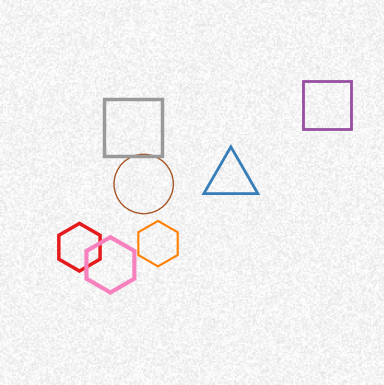[{"shape": "hexagon", "thickness": 2.5, "radius": 0.31, "center": [0.206, 0.358]}, {"shape": "triangle", "thickness": 2, "radius": 0.41, "center": [0.6, 0.538]}, {"shape": "square", "thickness": 2, "radius": 0.31, "center": [0.85, 0.727]}, {"shape": "hexagon", "thickness": 1.5, "radius": 0.3, "center": [0.41, 0.367]}, {"shape": "circle", "thickness": 1, "radius": 0.39, "center": [0.373, 0.522]}, {"shape": "hexagon", "thickness": 3, "radius": 0.36, "center": [0.287, 0.312]}, {"shape": "square", "thickness": 2.5, "radius": 0.37, "center": [0.345, 0.669]}]